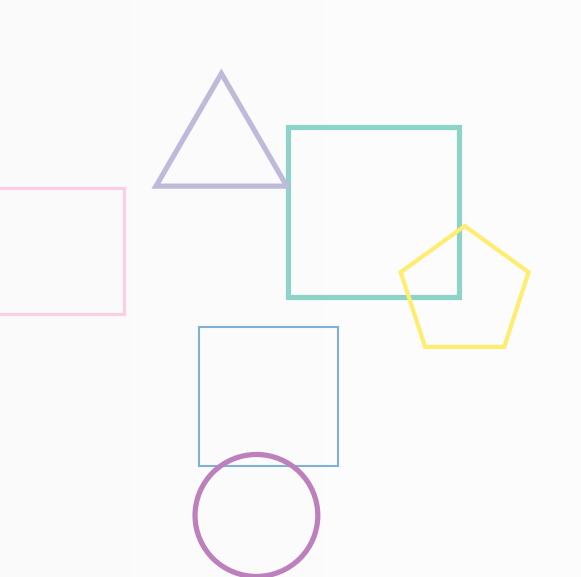[{"shape": "square", "thickness": 2.5, "radius": 0.73, "center": [0.642, 0.632]}, {"shape": "triangle", "thickness": 2.5, "radius": 0.65, "center": [0.381, 0.742]}, {"shape": "square", "thickness": 1, "radius": 0.6, "center": [0.462, 0.313]}, {"shape": "square", "thickness": 1.5, "radius": 0.55, "center": [0.104, 0.565]}, {"shape": "circle", "thickness": 2.5, "radius": 0.53, "center": [0.441, 0.107]}, {"shape": "pentagon", "thickness": 2, "radius": 0.58, "center": [0.799, 0.492]}]